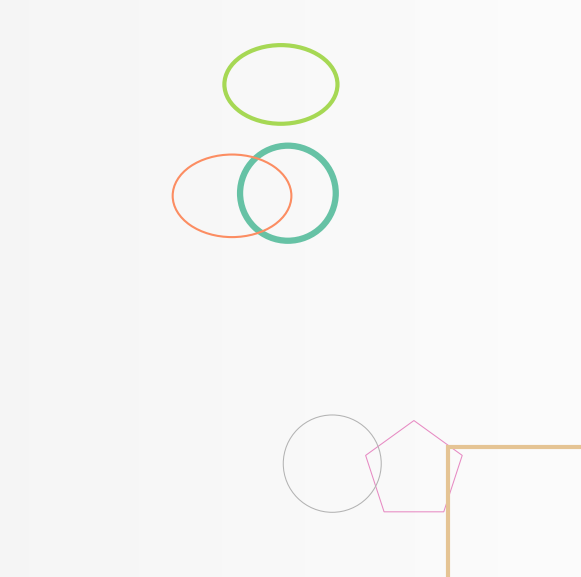[{"shape": "circle", "thickness": 3, "radius": 0.41, "center": [0.495, 0.665]}, {"shape": "oval", "thickness": 1, "radius": 0.51, "center": [0.399, 0.66]}, {"shape": "pentagon", "thickness": 0.5, "radius": 0.44, "center": [0.712, 0.184]}, {"shape": "oval", "thickness": 2, "radius": 0.49, "center": [0.483, 0.853]}, {"shape": "square", "thickness": 2, "radius": 0.58, "center": [0.888, 0.109]}, {"shape": "circle", "thickness": 0.5, "radius": 0.42, "center": [0.572, 0.196]}]